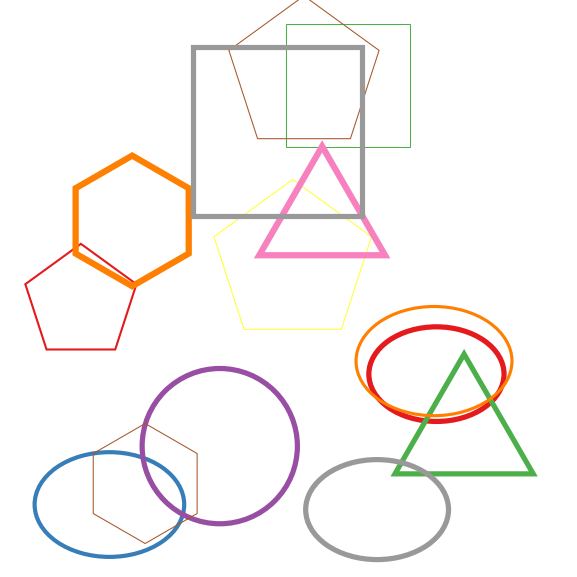[{"shape": "oval", "thickness": 2.5, "radius": 0.59, "center": [0.756, 0.351]}, {"shape": "pentagon", "thickness": 1, "radius": 0.51, "center": [0.14, 0.476]}, {"shape": "oval", "thickness": 2, "radius": 0.65, "center": [0.189, 0.125]}, {"shape": "triangle", "thickness": 2.5, "radius": 0.69, "center": [0.804, 0.248]}, {"shape": "square", "thickness": 0.5, "radius": 0.53, "center": [0.603, 0.851]}, {"shape": "circle", "thickness": 2.5, "radius": 0.67, "center": [0.381, 0.227]}, {"shape": "hexagon", "thickness": 3, "radius": 0.57, "center": [0.229, 0.617]}, {"shape": "oval", "thickness": 1.5, "radius": 0.68, "center": [0.752, 0.374]}, {"shape": "pentagon", "thickness": 0.5, "radius": 0.72, "center": [0.507, 0.545]}, {"shape": "pentagon", "thickness": 0.5, "radius": 0.68, "center": [0.526, 0.87]}, {"shape": "hexagon", "thickness": 0.5, "radius": 0.52, "center": [0.251, 0.162]}, {"shape": "triangle", "thickness": 3, "radius": 0.63, "center": [0.558, 0.62]}, {"shape": "oval", "thickness": 2.5, "radius": 0.62, "center": [0.653, 0.117]}, {"shape": "square", "thickness": 2.5, "radius": 0.73, "center": [0.48, 0.772]}]